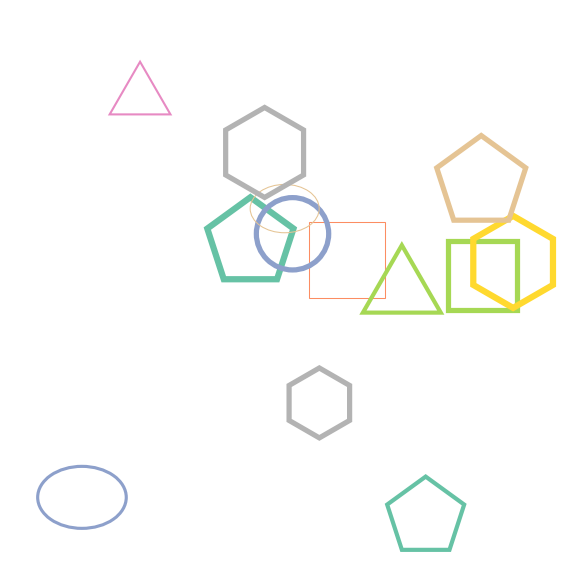[{"shape": "pentagon", "thickness": 3, "radius": 0.39, "center": [0.434, 0.579]}, {"shape": "pentagon", "thickness": 2, "radius": 0.35, "center": [0.737, 0.104]}, {"shape": "square", "thickness": 0.5, "radius": 0.33, "center": [0.601, 0.549]}, {"shape": "oval", "thickness": 1.5, "radius": 0.38, "center": [0.142, 0.138]}, {"shape": "circle", "thickness": 2.5, "radius": 0.31, "center": [0.507, 0.594]}, {"shape": "triangle", "thickness": 1, "radius": 0.3, "center": [0.243, 0.831]}, {"shape": "triangle", "thickness": 2, "radius": 0.39, "center": [0.696, 0.497]}, {"shape": "square", "thickness": 2.5, "radius": 0.3, "center": [0.835, 0.521]}, {"shape": "hexagon", "thickness": 3, "radius": 0.4, "center": [0.889, 0.546]}, {"shape": "pentagon", "thickness": 2.5, "radius": 0.41, "center": [0.833, 0.683]}, {"shape": "oval", "thickness": 0.5, "radius": 0.3, "center": [0.493, 0.638]}, {"shape": "hexagon", "thickness": 2.5, "radius": 0.3, "center": [0.553, 0.301]}, {"shape": "hexagon", "thickness": 2.5, "radius": 0.39, "center": [0.458, 0.735]}]